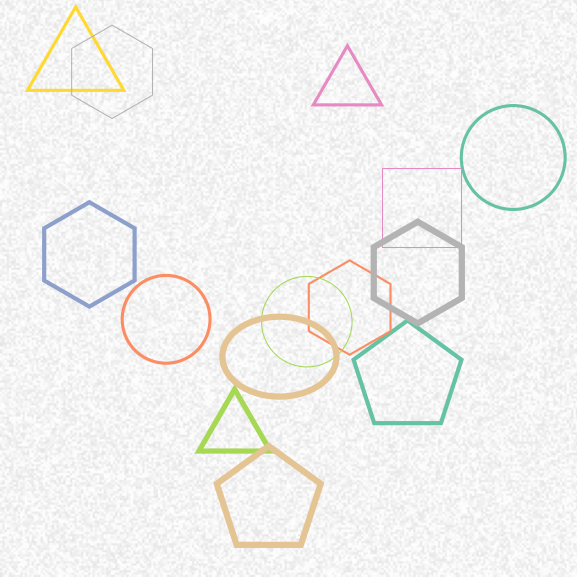[{"shape": "pentagon", "thickness": 2, "radius": 0.49, "center": [0.706, 0.346]}, {"shape": "circle", "thickness": 1.5, "radius": 0.45, "center": [0.889, 0.726]}, {"shape": "hexagon", "thickness": 1, "radius": 0.41, "center": [0.605, 0.467]}, {"shape": "circle", "thickness": 1.5, "radius": 0.38, "center": [0.288, 0.446]}, {"shape": "hexagon", "thickness": 2, "radius": 0.45, "center": [0.155, 0.559]}, {"shape": "square", "thickness": 0.5, "radius": 0.34, "center": [0.729, 0.64]}, {"shape": "triangle", "thickness": 1.5, "radius": 0.34, "center": [0.602, 0.852]}, {"shape": "circle", "thickness": 0.5, "radius": 0.39, "center": [0.531, 0.442]}, {"shape": "triangle", "thickness": 2.5, "radius": 0.36, "center": [0.406, 0.254]}, {"shape": "triangle", "thickness": 1.5, "radius": 0.48, "center": [0.131, 0.891]}, {"shape": "oval", "thickness": 3, "radius": 0.49, "center": [0.484, 0.382]}, {"shape": "pentagon", "thickness": 3, "radius": 0.47, "center": [0.465, 0.132]}, {"shape": "hexagon", "thickness": 0.5, "radius": 0.4, "center": [0.194, 0.875]}, {"shape": "hexagon", "thickness": 3, "radius": 0.44, "center": [0.723, 0.527]}]